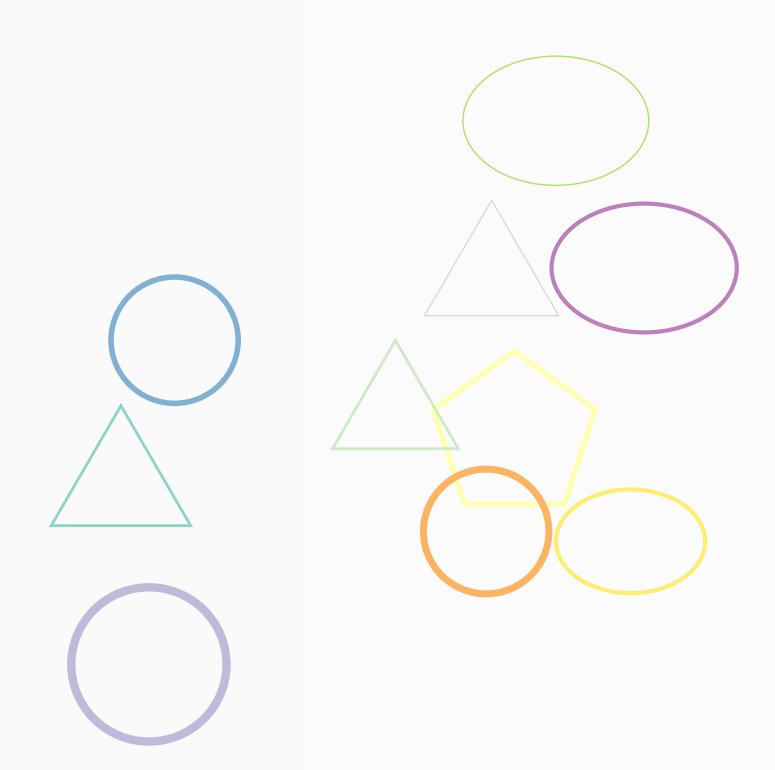[{"shape": "triangle", "thickness": 1, "radius": 0.52, "center": [0.156, 0.369]}, {"shape": "pentagon", "thickness": 2, "radius": 0.55, "center": [0.664, 0.434]}, {"shape": "circle", "thickness": 3, "radius": 0.5, "center": [0.192, 0.137]}, {"shape": "circle", "thickness": 2, "radius": 0.41, "center": [0.225, 0.558]}, {"shape": "circle", "thickness": 2.5, "radius": 0.4, "center": [0.627, 0.31]}, {"shape": "oval", "thickness": 0.5, "radius": 0.6, "center": [0.717, 0.843]}, {"shape": "triangle", "thickness": 0.5, "radius": 0.5, "center": [0.634, 0.64]}, {"shape": "oval", "thickness": 1.5, "radius": 0.6, "center": [0.831, 0.652]}, {"shape": "triangle", "thickness": 1, "radius": 0.47, "center": [0.51, 0.464]}, {"shape": "oval", "thickness": 1.5, "radius": 0.48, "center": [0.814, 0.297]}]